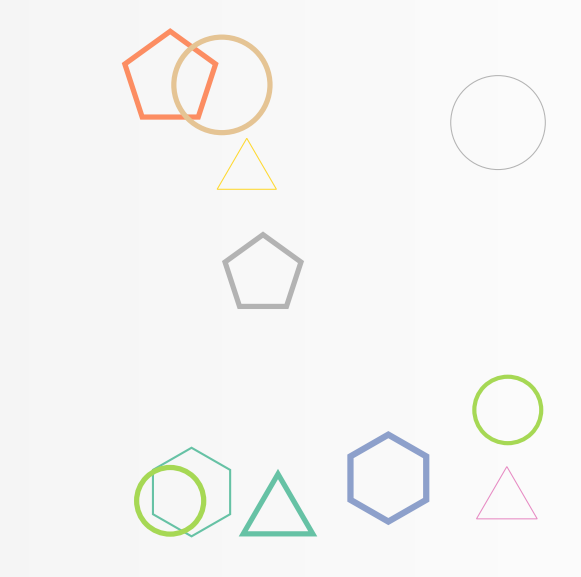[{"shape": "triangle", "thickness": 2.5, "radius": 0.35, "center": [0.478, 0.109]}, {"shape": "hexagon", "thickness": 1, "radius": 0.38, "center": [0.33, 0.147]}, {"shape": "pentagon", "thickness": 2.5, "radius": 0.41, "center": [0.293, 0.863]}, {"shape": "hexagon", "thickness": 3, "radius": 0.38, "center": [0.668, 0.171]}, {"shape": "triangle", "thickness": 0.5, "radius": 0.3, "center": [0.872, 0.131]}, {"shape": "circle", "thickness": 2.5, "radius": 0.29, "center": [0.293, 0.132]}, {"shape": "circle", "thickness": 2, "radius": 0.29, "center": [0.874, 0.289]}, {"shape": "triangle", "thickness": 0.5, "radius": 0.29, "center": [0.425, 0.701]}, {"shape": "circle", "thickness": 2.5, "radius": 0.41, "center": [0.382, 0.852]}, {"shape": "pentagon", "thickness": 2.5, "radius": 0.34, "center": [0.452, 0.524]}, {"shape": "circle", "thickness": 0.5, "radius": 0.41, "center": [0.857, 0.787]}]